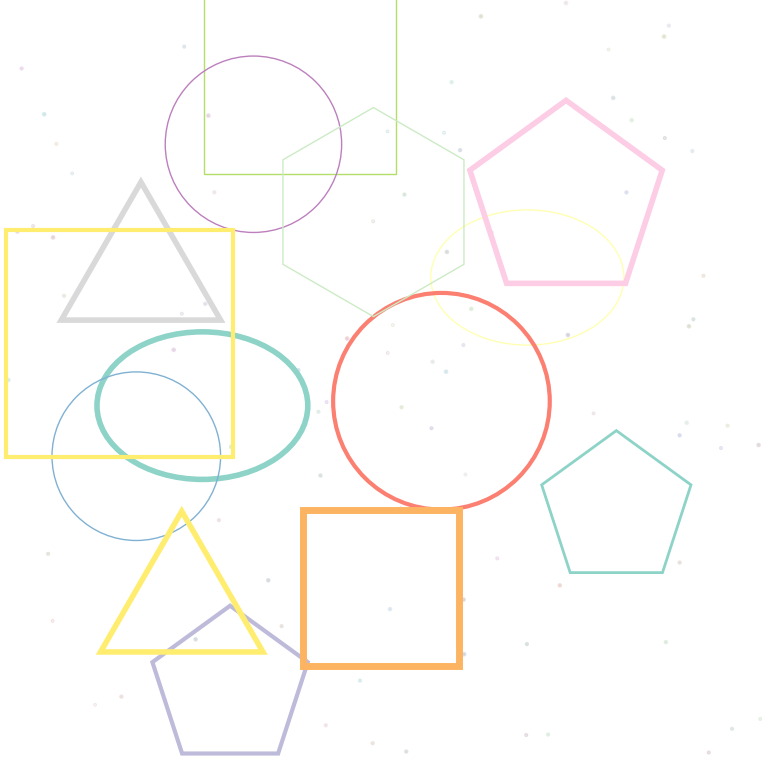[{"shape": "oval", "thickness": 2, "radius": 0.68, "center": [0.263, 0.473]}, {"shape": "pentagon", "thickness": 1, "radius": 0.51, "center": [0.8, 0.339]}, {"shape": "oval", "thickness": 0.5, "radius": 0.63, "center": [0.685, 0.64]}, {"shape": "pentagon", "thickness": 1.5, "radius": 0.53, "center": [0.299, 0.107]}, {"shape": "circle", "thickness": 1.5, "radius": 0.7, "center": [0.573, 0.479]}, {"shape": "circle", "thickness": 0.5, "radius": 0.55, "center": [0.177, 0.408]}, {"shape": "square", "thickness": 2.5, "radius": 0.51, "center": [0.495, 0.237]}, {"shape": "square", "thickness": 0.5, "radius": 0.62, "center": [0.389, 0.899]}, {"shape": "pentagon", "thickness": 2, "radius": 0.66, "center": [0.735, 0.738]}, {"shape": "triangle", "thickness": 2, "radius": 0.6, "center": [0.183, 0.644]}, {"shape": "circle", "thickness": 0.5, "radius": 0.57, "center": [0.329, 0.813]}, {"shape": "hexagon", "thickness": 0.5, "radius": 0.68, "center": [0.485, 0.725]}, {"shape": "triangle", "thickness": 2, "radius": 0.61, "center": [0.236, 0.214]}, {"shape": "square", "thickness": 1.5, "radius": 0.74, "center": [0.155, 0.554]}]